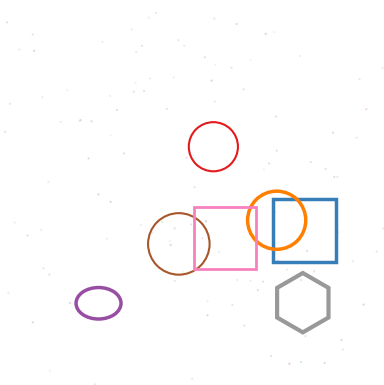[{"shape": "circle", "thickness": 1.5, "radius": 0.32, "center": [0.554, 0.619]}, {"shape": "square", "thickness": 2.5, "radius": 0.41, "center": [0.79, 0.4]}, {"shape": "oval", "thickness": 2.5, "radius": 0.29, "center": [0.256, 0.212]}, {"shape": "circle", "thickness": 2.5, "radius": 0.38, "center": [0.719, 0.428]}, {"shape": "circle", "thickness": 1.5, "radius": 0.4, "center": [0.464, 0.366]}, {"shape": "square", "thickness": 2, "radius": 0.4, "center": [0.585, 0.381]}, {"shape": "hexagon", "thickness": 3, "radius": 0.39, "center": [0.787, 0.214]}]